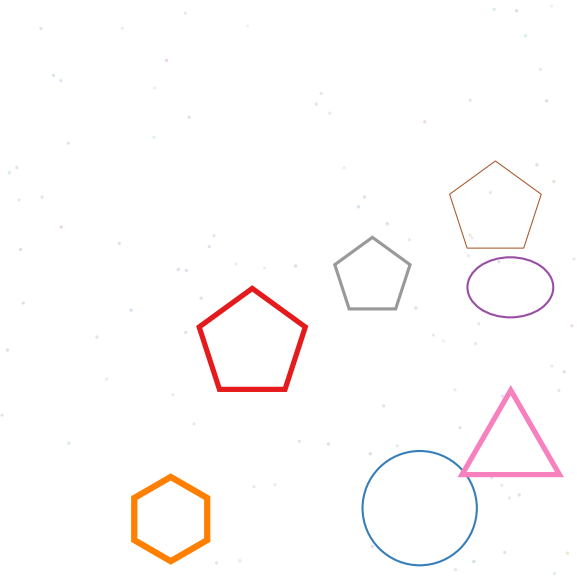[{"shape": "pentagon", "thickness": 2.5, "radius": 0.48, "center": [0.437, 0.403]}, {"shape": "circle", "thickness": 1, "radius": 0.49, "center": [0.727, 0.119]}, {"shape": "oval", "thickness": 1, "radius": 0.37, "center": [0.884, 0.502]}, {"shape": "hexagon", "thickness": 3, "radius": 0.36, "center": [0.296, 0.1]}, {"shape": "pentagon", "thickness": 0.5, "radius": 0.42, "center": [0.858, 0.637]}, {"shape": "triangle", "thickness": 2.5, "radius": 0.49, "center": [0.884, 0.226]}, {"shape": "pentagon", "thickness": 1.5, "radius": 0.34, "center": [0.645, 0.52]}]